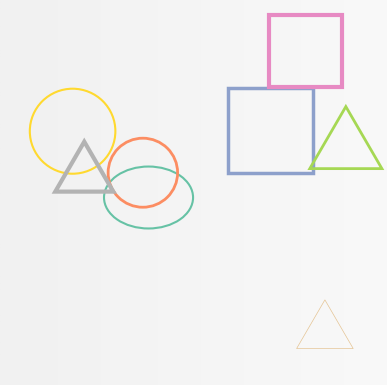[{"shape": "oval", "thickness": 1.5, "radius": 0.57, "center": [0.383, 0.487]}, {"shape": "circle", "thickness": 2, "radius": 0.45, "center": [0.369, 0.551]}, {"shape": "square", "thickness": 2.5, "radius": 0.55, "center": [0.698, 0.661]}, {"shape": "square", "thickness": 3, "radius": 0.47, "center": [0.788, 0.866]}, {"shape": "triangle", "thickness": 2, "radius": 0.54, "center": [0.893, 0.616]}, {"shape": "circle", "thickness": 1.5, "radius": 0.55, "center": [0.187, 0.659]}, {"shape": "triangle", "thickness": 0.5, "radius": 0.42, "center": [0.838, 0.137]}, {"shape": "triangle", "thickness": 3, "radius": 0.43, "center": [0.217, 0.546]}]